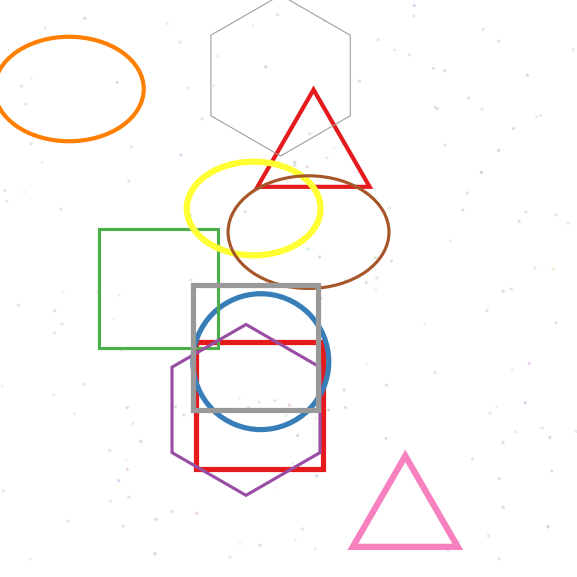[{"shape": "square", "thickness": 2.5, "radius": 0.55, "center": [0.449, 0.296]}, {"shape": "triangle", "thickness": 2, "radius": 0.56, "center": [0.543, 0.732]}, {"shape": "circle", "thickness": 2.5, "radius": 0.59, "center": [0.452, 0.373]}, {"shape": "square", "thickness": 1.5, "radius": 0.52, "center": [0.274, 0.499]}, {"shape": "hexagon", "thickness": 1.5, "radius": 0.74, "center": [0.426, 0.289]}, {"shape": "oval", "thickness": 2, "radius": 0.65, "center": [0.12, 0.845]}, {"shape": "oval", "thickness": 3, "radius": 0.58, "center": [0.439, 0.638]}, {"shape": "oval", "thickness": 1.5, "radius": 0.7, "center": [0.534, 0.597]}, {"shape": "triangle", "thickness": 3, "radius": 0.52, "center": [0.702, 0.105]}, {"shape": "hexagon", "thickness": 0.5, "radius": 0.7, "center": [0.486, 0.868]}, {"shape": "square", "thickness": 2.5, "radius": 0.54, "center": [0.443, 0.397]}]